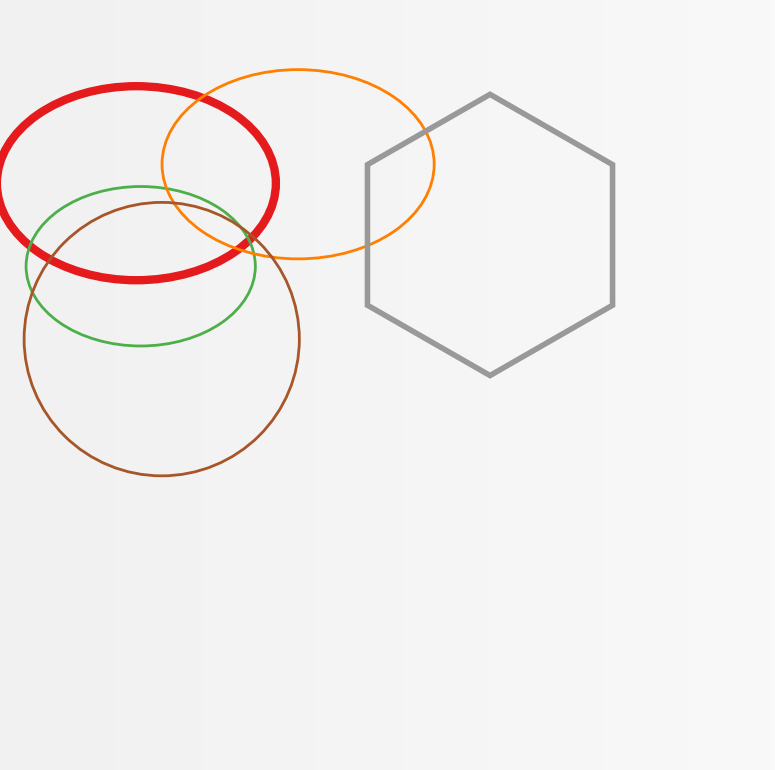[{"shape": "oval", "thickness": 3, "radius": 0.9, "center": [0.176, 0.762]}, {"shape": "oval", "thickness": 1, "radius": 0.74, "center": [0.182, 0.654]}, {"shape": "oval", "thickness": 1, "radius": 0.88, "center": [0.385, 0.787]}, {"shape": "circle", "thickness": 1, "radius": 0.89, "center": [0.209, 0.56]}, {"shape": "hexagon", "thickness": 2, "radius": 0.91, "center": [0.632, 0.695]}]